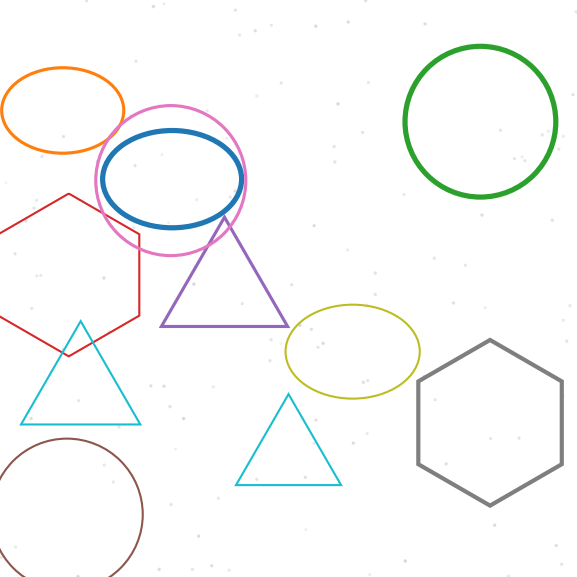[{"shape": "oval", "thickness": 2.5, "radius": 0.6, "center": [0.298, 0.689]}, {"shape": "oval", "thickness": 1.5, "radius": 0.53, "center": [0.109, 0.808]}, {"shape": "circle", "thickness": 2.5, "radius": 0.65, "center": [0.832, 0.788]}, {"shape": "hexagon", "thickness": 1, "radius": 0.7, "center": [0.119, 0.523]}, {"shape": "triangle", "thickness": 1.5, "radius": 0.63, "center": [0.389, 0.497]}, {"shape": "circle", "thickness": 1, "radius": 0.66, "center": [0.116, 0.108]}, {"shape": "circle", "thickness": 1.5, "radius": 0.65, "center": [0.296, 0.686]}, {"shape": "hexagon", "thickness": 2, "radius": 0.72, "center": [0.849, 0.267]}, {"shape": "oval", "thickness": 1, "radius": 0.58, "center": [0.611, 0.39]}, {"shape": "triangle", "thickness": 1, "radius": 0.6, "center": [0.14, 0.324]}, {"shape": "triangle", "thickness": 1, "radius": 0.53, "center": [0.5, 0.212]}]